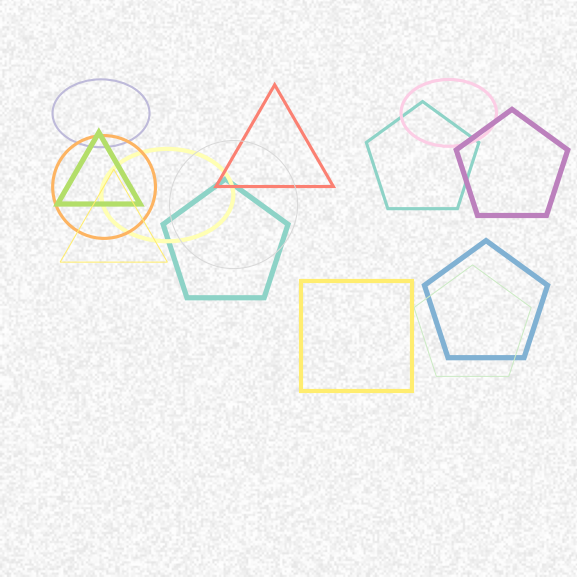[{"shape": "pentagon", "thickness": 1.5, "radius": 0.51, "center": [0.732, 0.721]}, {"shape": "pentagon", "thickness": 2.5, "radius": 0.57, "center": [0.391, 0.576]}, {"shape": "oval", "thickness": 2, "radius": 0.57, "center": [0.29, 0.661]}, {"shape": "oval", "thickness": 1, "radius": 0.42, "center": [0.175, 0.803]}, {"shape": "triangle", "thickness": 1.5, "radius": 0.59, "center": [0.476, 0.735]}, {"shape": "pentagon", "thickness": 2.5, "radius": 0.56, "center": [0.842, 0.47]}, {"shape": "circle", "thickness": 1.5, "radius": 0.44, "center": [0.18, 0.675]}, {"shape": "triangle", "thickness": 2.5, "radius": 0.41, "center": [0.171, 0.687]}, {"shape": "oval", "thickness": 1.5, "radius": 0.41, "center": [0.777, 0.804]}, {"shape": "circle", "thickness": 0.5, "radius": 0.55, "center": [0.404, 0.645]}, {"shape": "pentagon", "thickness": 2.5, "radius": 0.51, "center": [0.887, 0.708]}, {"shape": "pentagon", "thickness": 0.5, "radius": 0.53, "center": [0.818, 0.434]}, {"shape": "square", "thickness": 2, "radius": 0.48, "center": [0.617, 0.417]}, {"shape": "triangle", "thickness": 0.5, "radius": 0.54, "center": [0.197, 0.599]}]